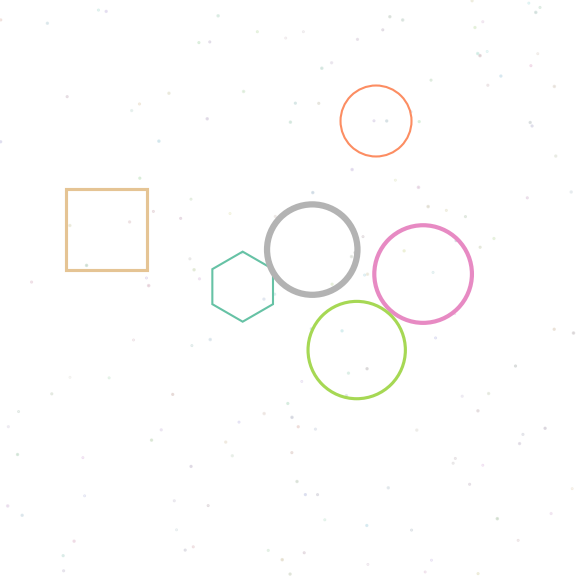[{"shape": "hexagon", "thickness": 1, "radius": 0.3, "center": [0.42, 0.503]}, {"shape": "circle", "thickness": 1, "radius": 0.31, "center": [0.651, 0.79]}, {"shape": "circle", "thickness": 2, "radius": 0.42, "center": [0.733, 0.525]}, {"shape": "circle", "thickness": 1.5, "radius": 0.42, "center": [0.618, 0.393]}, {"shape": "square", "thickness": 1.5, "radius": 0.35, "center": [0.184, 0.602]}, {"shape": "circle", "thickness": 3, "radius": 0.39, "center": [0.541, 0.567]}]